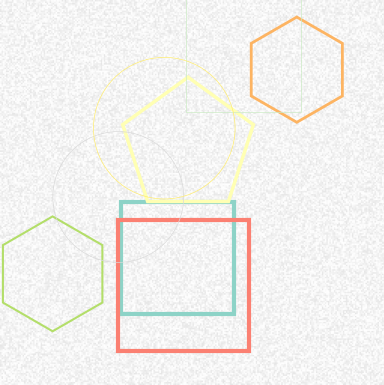[{"shape": "square", "thickness": 3, "radius": 0.73, "center": [0.461, 0.33]}, {"shape": "pentagon", "thickness": 2.5, "radius": 0.89, "center": [0.488, 0.621]}, {"shape": "square", "thickness": 3, "radius": 0.85, "center": [0.476, 0.259]}, {"shape": "hexagon", "thickness": 2, "radius": 0.68, "center": [0.771, 0.819]}, {"shape": "hexagon", "thickness": 1.5, "radius": 0.75, "center": [0.137, 0.289]}, {"shape": "circle", "thickness": 0.5, "radius": 0.85, "center": [0.307, 0.488]}, {"shape": "square", "thickness": 0.5, "radius": 0.75, "center": [0.632, 0.858]}, {"shape": "circle", "thickness": 0.5, "radius": 0.92, "center": [0.427, 0.667]}]